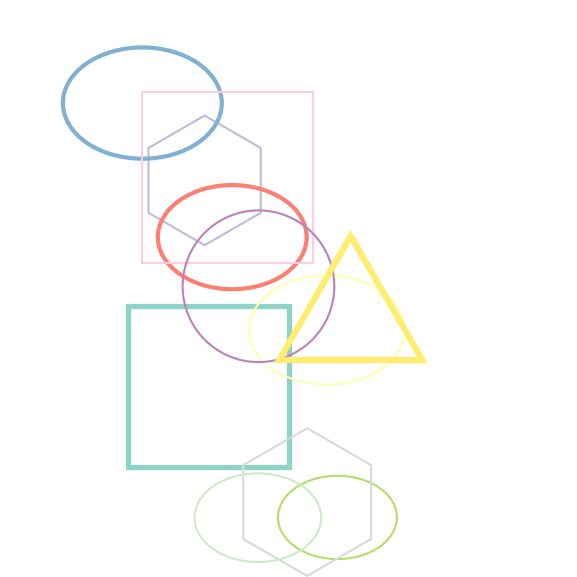[{"shape": "square", "thickness": 2.5, "radius": 0.7, "center": [0.361, 0.33]}, {"shape": "oval", "thickness": 1, "radius": 0.67, "center": [0.566, 0.428]}, {"shape": "hexagon", "thickness": 1, "radius": 0.56, "center": [0.354, 0.687]}, {"shape": "oval", "thickness": 2, "radius": 0.64, "center": [0.402, 0.588]}, {"shape": "oval", "thickness": 2, "radius": 0.69, "center": [0.247, 0.821]}, {"shape": "oval", "thickness": 1, "radius": 0.52, "center": [0.584, 0.103]}, {"shape": "square", "thickness": 1, "radius": 0.74, "center": [0.394, 0.692]}, {"shape": "hexagon", "thickness": 1, "radius": 0.64, "center": [0.532, 0.13]}, {"shape": "circle", "thickness": 1, "radius": 0.66, "center": [0.448, 0.503]}, {"shape": "oval", "thickness": 1, "radius": 0.55, "center": [0.447, 0.103]}, {"shape": "triangle", "thickness": 3, "radius": 0.72, "center": [0.607, 0.447]}]